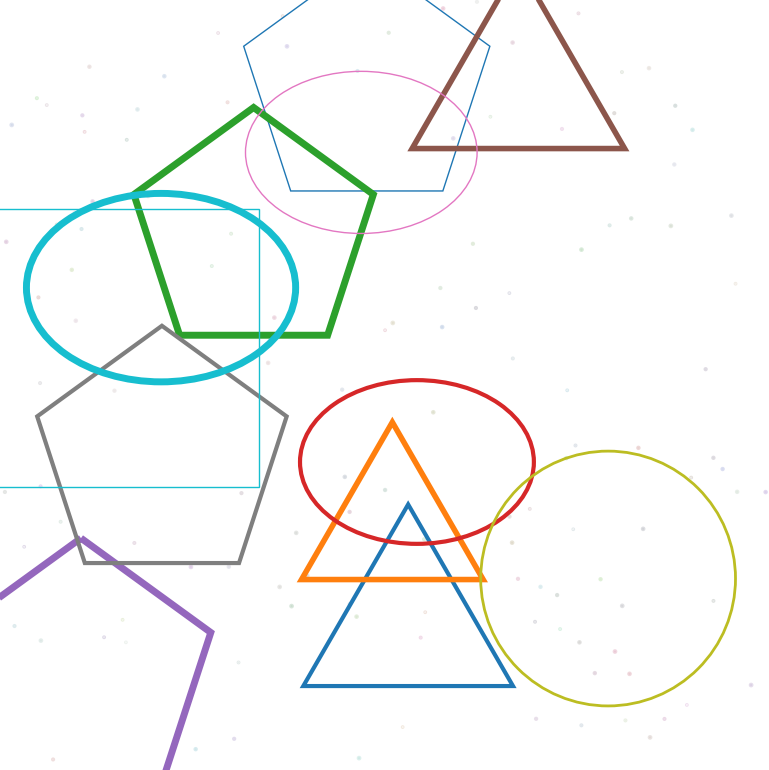[{"shape": "pentagon", "thickness": 0.5, "radius": 0.84, "center": [0.476, 0.888]}, {"shape": "triangle", "thickness": 1.5, "radius": 0.79, "center": [0.53, 0.188]}, {"shape": "triangle", "thickness": 2, "radius": 0.68, "center": [0.51, 0.315]}, {"shape": "pentagon", "thickness": 2.5, "radius": 0.82, "center": [0.329, 0.697]}, {"shape": "oval", "thickness": 1.5, "radius": 0.76, "center": [0.541, 0.4]}, {"shape": "pentagon", "thickness": 2.5, "radius": 0.89, "center": [0.105, 0.124]}, {"shape": "triangle", "thickness": 2, "radius": 0.8, "center": [0.673, 0.887]}, {"shape": "oval", "thickness": 0.5, "radius": 0.75, "center": [0.469, 0.802]}, {"shape": "pentagon", "thickness": 1.5, "radius": 0.85, "center": [0.21, 0.407]}, {"shape": "circle", "thickness": 1, "radius": 0.83, "center": [0.79, 0.249]}, {"shape": "oval", "thickness": 2.5, "radius": 0.87, "center": [0.209, 0.626]}, {"shape": "square", "thickness": 0.5, "radius": 0.9, "center": [0.155, 0.548]}]